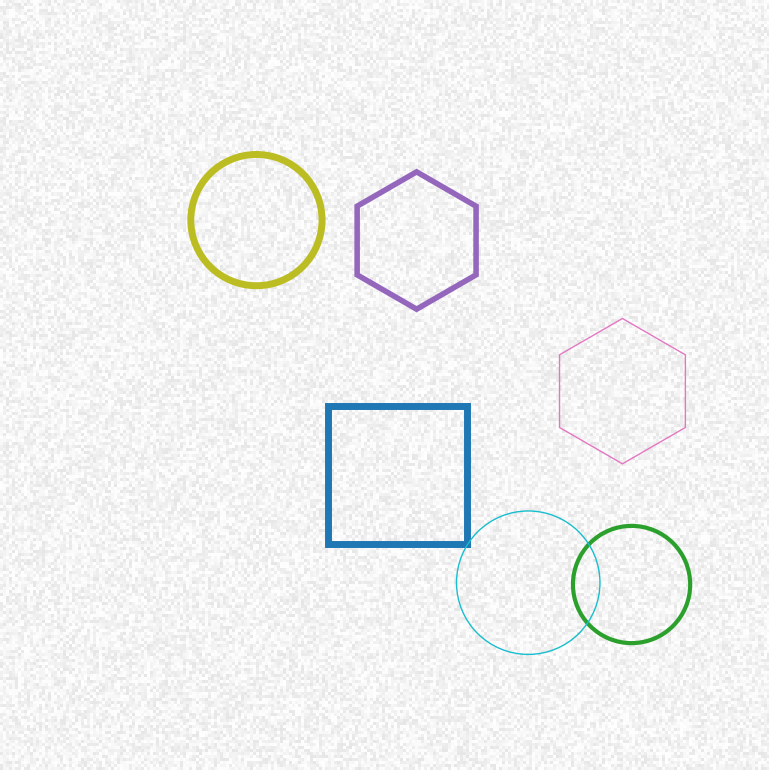[{"shape": "square", "thickness": 2.5, "radius": 0.45, "center": [0.516, 0.383]}, {"shape": "circle", "thickness": 1.5, "radius": 0.38, "center": [0.82, 0.241]}, {"shape": "hexagon", "thickness": 2, "radius": 0.45, "center": [0.541, 0.688]}, {"shape": "hexagon", "thickness": 0.5, "radius": 0.47, "center": [0.808, 0.492]}, {"shape": "circle", "thickness": 2.5, "radius": 0.43, "center": [0.333, 0.714]}, {"shape": "circle", "thickness": 0.5, "radius": 0.47, "center": [0.686, 0.243]}]